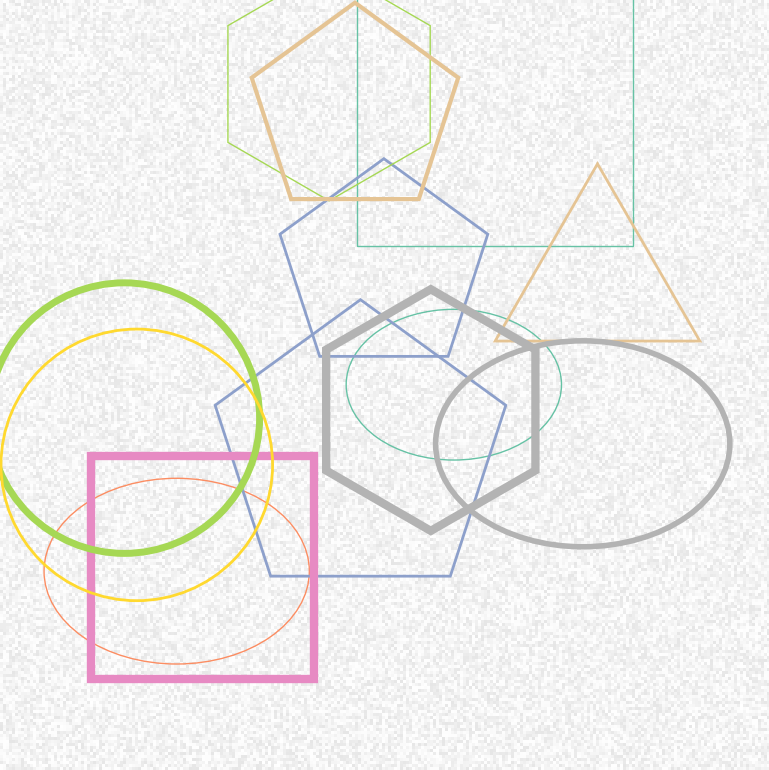[{"shape": "oval", "thickness": 0.5, "radius": 0.7, "center": [0.589, 0.5]}, {"shape": "square", "thickness": 0.5, "radius": 0.9, "center": [0.643, 0.861]}, {"shape": "oval", "thickness": 0.5, "radius": 0.86, "center": [0.229, 0.258]}, {"shape": "pentagon", "thickness": 1, "radius": 0.71, "center": [0.499, 0.652]}, {"shape": "pentagon", "thickness": 1, "radius": 0.99, "center": [0.468, 0.412]}, {"shape": "square", "thickness": 3, "radius": 0.72, "center": [0.263, 0.263]}, {"shape": "circle", "thickness": 2.5, "radius": 0.88, "center": [0.161, 0.457]}, {"shape": "hexagon", "thickness": 0.5, "radius": 0.76, "center": [0.427, 0.891]}, {"shape": "circle", "thickness": 1, "radius": 0.88, "center": [0.178, 0.396]}, {"shape": "triangle", "thickness": 1, "radius": 0.77, "center": [0.776, 0.634]}, {"shape": "pentagon", "thickness": 1.5, "radius": 0.7, "center": [0.461, 0.856]}, {"shape": "hexagon", "thickness": 3, "radius": 0.78, "center": [0.559, 0.467]}, {"shape": "oval", "thickness": 2, "radius": 0.96, "center": [0.757, 0.424]}]